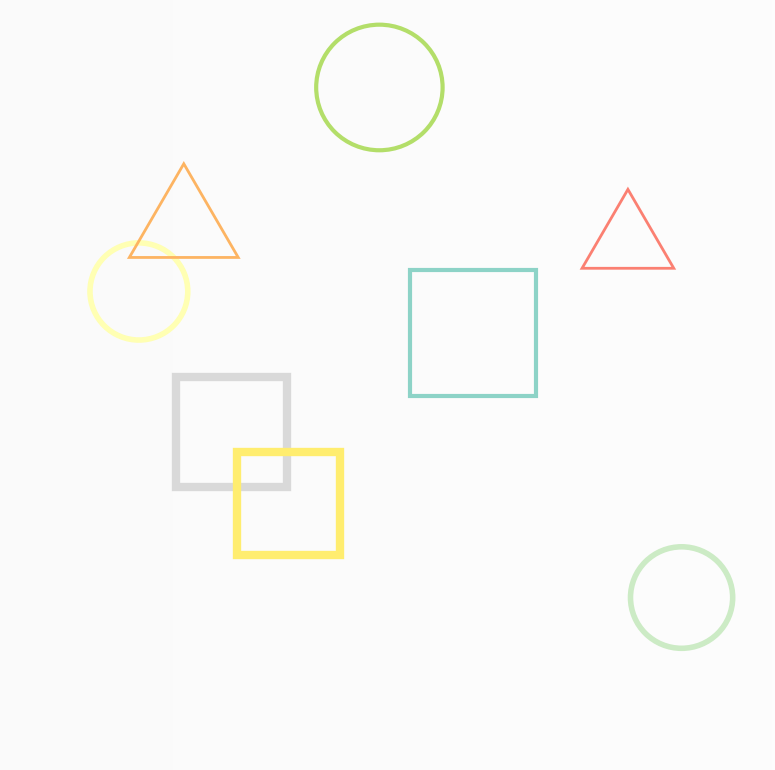[{"shape": "square", "thickness": 1.5, "radius": 0.41, "center": [0.611, 0.568]}, {"shape": "circle", "thickness": 2, "radius": 0.32, "center": [0.179, 0.621]}, {"shape": "triangle", "thickness": 1, "radius": 0.34, "center": [0.81, 0.686]}, {"shape": "triangle", "thickness": 1, "radius": 0.41, "center": [0.237, 0.706]}, {"shape": "circle", "thickness": 1.5, "radius": 0.41, "center": [0.49, 0.886]}, {"shape": "square", "thickness": 3, "radius": 0.36, "center": [0.298, 0.439]}, {"shape": "circle", "thickness": 2, "radius": 0.33, "center": [0.879, 0.224]}, {"shape": "square", "thickness": 3, "radius": 0.33, "center": [0.373, 0.346]}]